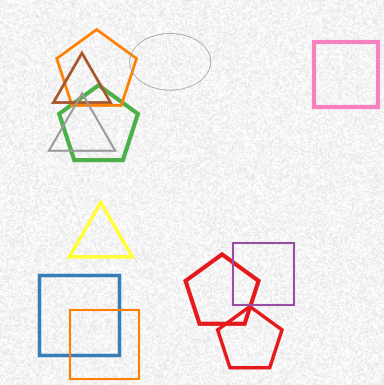[{"shape": "pentagon", "thickness": 2.5, "radius": 0.44, "center": [0.649, 0.116]}, {"shape": "pentagon", "thickness": 3, "radius": 0.5, "center": [0.577, 0.24]}, {"shape": "square", "thickness": 2.5, "radius": 0.52, "center": [0.204, 0.181]}, {"shape": "pentagon", "thickness": 3, "radius": 0.54, "center": [0.256, 0.671]}, {"shape": "square", "thickness": 1.5, "radius": 0.4, "center": [0.685, 0.288]}, {"shape": "square", "thickness": 1.5, "radius": 0.45, "center": [0.271, 0.105]}, {"shape": "pentagon", "thickness": 2, "radius": 0.54, "center": [0.251, 0.814]}, {"shape": "triangle", "thickness": 2.5, "radius": 0.47, "center": [0.262, 0.38]}, {"shape": "triangle", "thickness": 2, "radius": 0.43, "center": [0.213, 0.777]}, {"shape": "square", "thickness": 3, "radius": 0.42, "center": [0.899, 0.806]}, {"shape": "oval", "thickness": 0.5, "radius": 0.53, "center": [0.442, 0.839]}, {"shape": "triangle", "thickness": 1.5, "radius": 0.5, "center": [0.213, 0.658]}]